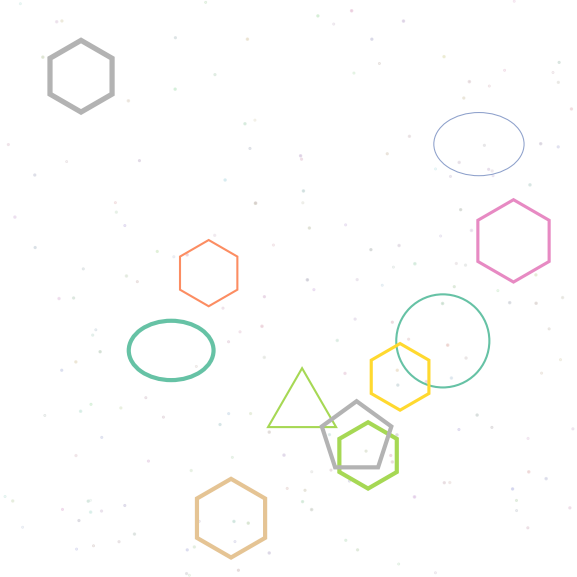[{"shape": "circle", "thickness": 1, "radius": 0.4, "center": [0.767, 0.409]}, {"shape": "oval", "thickness": 2, "radius": 0.37, "center": [0.296, 0.392]}, {"shape": "hexagon", "thickness": 1, "radius": 0.29, "center": [0.361, 0.526]}, {"shape": "oval", "thickness": 0.5, "radius": 0.39, "center": [0.829, 0.75]}, {"shape": "hexagon", "thickness": 1.5, "radius": 0.36, "center": [0.889, 0.582]}, {"shape": "hexagon", "thickness": 2, "radius": 0.29, "center": [0.637, 0.211]}, {"shape": "triangle", "thickness": 1, "radius": 0.34, "center": [0.523, 0.294]}, {"shape": "hexagon", "thickness": 1.5, "radius": 0.29, "center": [0.693, 0.347]}, {"shape": "hexagon", "thickness": 2, "radius": 0.34, "center": [0.4, 0.102]}, {"shape": "hexagon", "thickness": 2.5, "radius": 0.31, "center": [0.14, 0.867]}, {"shape": "pentagon", "thickness": 2, "radius": 0.32, "center": [0.617, 0.241]}]